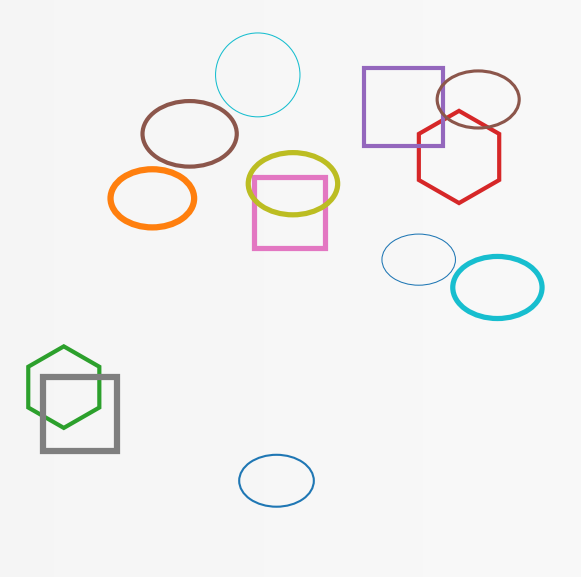[{"shape": "oval", "thickness": 1, "radius": 0.32, "center": [0.476, 0.167]}, {"shape": "oval", "thickness": 0.5, "radius": 0.32, "center": [0.72, 0.55]}, {"shape": "oval", "thickness": 3, "radius": 0.36, "center": [0.262, 0.656]}, {"shape": "hexagon", "thickness": 2, "radius": 0.35, "center": [0.11, 0.329]}, {"shape": "hexagon", "thickness": 2, "radius": 0.4, "center": [0.79, 0.727]}, {"shape": "square", "thickness": 2, "radius": 0.34, "center": [0.694, 0.814]}, {"shape": "oval", "thickness": 1.5, "radius": 0.35, "center": [0.823, 0.827]}, {"shape": "oval", "thickness": 2, "radius": 0.41, "center": [0.326, 0.767]}, {"shape": "square", "thickness": 2.5, "radius": 0.31, "center": [0.499, 0.631]}, {"shape": "square", "thickness": 3, "radius": 0.32, "center": [0.137, 0.283]}, {"shape": "oval", "thickness": 2.5, "radius": 0.38, "center": [0.504, 0.681]}, {"shape": "oval", "thickness": 2.5, "radius": 0.38, "center": [0.856, 0.501]}, {"shape": "circle", "thickness": 0.5, "radius": 0.36, "center": [0.443, 0.869]}]